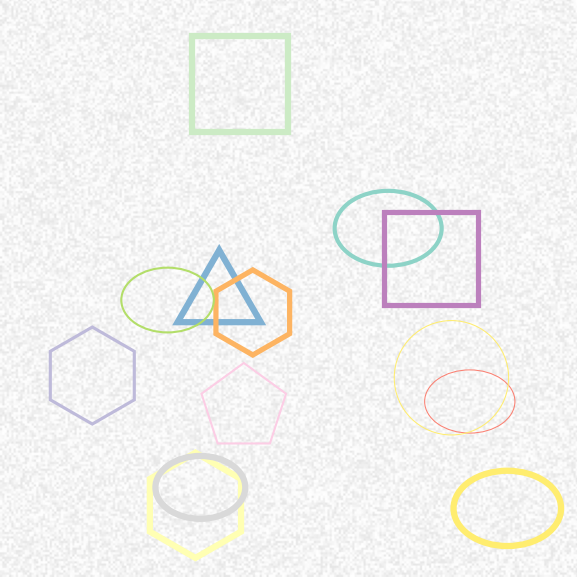[{"shape": "oval", "thickness": 2, "radius": 0.46, "center": [0.672, 0.604]}, {"shape": "hexagon", "thickness": 3, "radius": 0.46, "center": [0.338, 0.124]}, {"shape": "hexagon", "thickness": 1.5, "radius": 0.42, "center": [0.16, 0.349]}, {"shape": "oval", "thickness": 0.5, "radius": 0.39, "center": [0.813, 0.304]}, {"shape": "triangle", "thickness": 3, "radius": 0.42, "center": [0.38, 0.483]}, {"shape": "hexagon", "thickness": 2.5, "radius": 0.37, "center": [0.438, 0.458]}, {"shape": "oval", "thickness": 1, "radius": 0.4, "center": [0.29, 0.48]}, {"shape": "pentagon", "thickness": 1, "radius": 0.39, "center": [0.422, 0.294]}, {"shape": "oval", "thickness": 3, "radius": 0.39, "center": [0.347, 0.155]}, {"shape": "square", "thickness": 2.5, "radius": 0.41, "center": [0.746, 0.552]}, {"shape": "square", "thickness": 3, "radius": 0.42, "center": [0.415, 0.854]}, {"shape": "oval", "thickness": 3, "radius": 0.47, "center": [0.878, 0.119]}, {"shape": "circle", "thickness": 0.5, "radius": 0.5, "center": [0.782, 0.345]}]